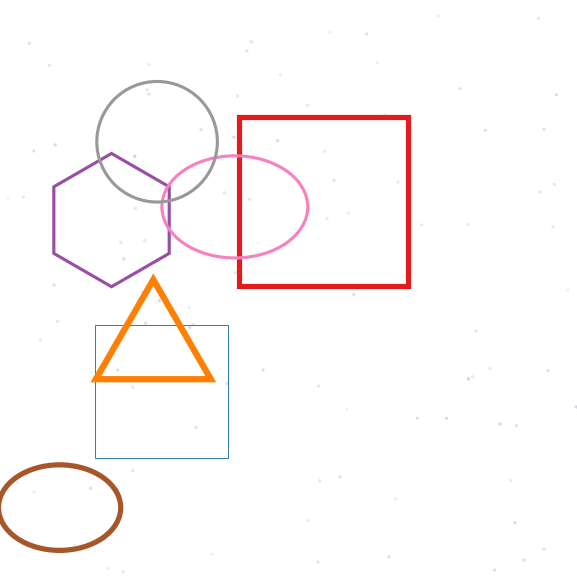[{"shape": "square", "thickness": 2.5, "radius": 0.73, "center": [0.56, 0.65]}, {"shape": "square", "thickness": 0.5, "radius": 0.58, "center": [0.28, 0.321]}, {"shape": "hexagon", "thickness": 1.5, "radius": 0.58, "center": [0.193, 0.618]}, {"shape": "triangle", "thickness": 3, "radius": 0.57, "center": [0.266, 0.4]}, {"shape": "oval", "thickness": 2.5, "radius": 0.53, "center": [0.103, 0.12]}, {"shape": "oval", "thickness": 1.5, "radius": 0.63, "center": [0.407, 0.641]}, {"shape": "circle", "thickness": 1.5, "radius": 0.52, "center": [0.272, 0.754]}]